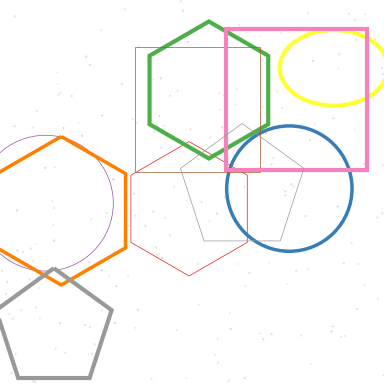[{"shape": "hexagon", "thickness": 0.5, "radius": 0.87, "center": [0.491, 0.458]}, {"shape": "circle", "thickness": 2.5, "radius": 0.81, "center": [0.752, 0.51]}, {"shape": "hexagon", "thickness": 3, "radius": 0.89, "center": [0.543, 0.766]}, {"shape": "circle", "thickness": 0.5, "radius": 0.88, "center": [0.118, 0.472]}, {"shape": "hexagon", "thickness": 2.5, "radius": 0.96, "center": [0.159, 0.453]}, {"shape": "oval", "thickness": 3, "radius": 0.7, "center": [0.867, 0.824]}, {"shape": "square", "thickness": 0.5, "radius": 0.81, "center": [0.513, 0.716]}, {"shape": "square", "thickness": 3, "radius": 0.92, "center": [0.77, 0.741]}, {"shape": "pentagon", "thickness": 0.5, "radius": 0.84, "center": [0.629, 0.511]}, {"shape": "pentagon", "thickness": 3, "radius": 0.79, "center": [0.14, 0.146]}]